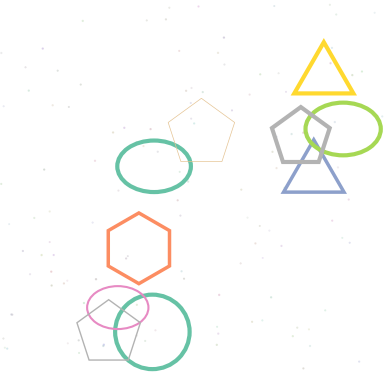[{"shape": "circle", "thickness": 3, "radius": 0.48, "center": [0.396, 0.138]}, {"shape": "oval", "thickness": 3, "radius": 0.48, "center": [0.4, 0.568]}, {"shape": "hexagon", "thickness": 2.5, "radius": 0.46, "center": [0.361, 0.355]}, {"shape": "triangle", "thickness": 2.5, "radius": 0.45, "center": [0.815, 0.546]}, {"shape": "oval", "thickness": 1.5, "radius": 0.4, "center": [0.306, 0.201]}, {"shape": "oval", "thickness": 3, "radius": 0.49, "center": [0.891, 0.665]}, {"shape": "triangle", "thickness": 3, "radius": 0.44, "center": [0.841, 0.802]}, {"shape": "pentagon", "thickness": 0.5, "radius": 0.45, "center": [0.523, 0.654]}, {"shape": "pentagon", "thickness": 3, "radius": 0.39, "center": [0.781, 0.643]}, {"shape": "pentagon", "thickness": 1, "radius": 0.43, "center": [0.282, 0.135]}]